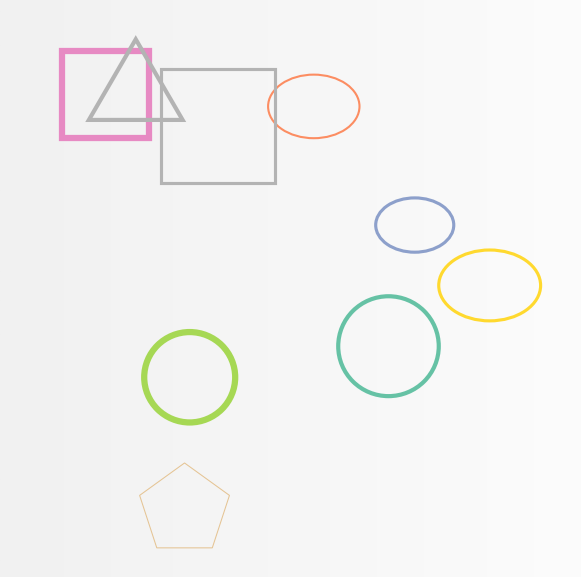[{"shape": "circle", "thickness": 2, "radius": 0.43, "center": [0.668, 0.4]}, {"shape": "oval", "thickness": 1, "radius": 0.39, "center": [0.54, 0.815]}, {"shape": "oval", "thickness": 1.5, "radius": 0.34, "center": [0.714, 0.609]}, {"shape": "square", "thickness": 3, "radius": 0.38, "center": [0.181, 0.836]}, {"shape": "circle", "thickness": 3, "radius": 0.39, "center": [0.326, 0.346]}, {"shape": "oval", "thickness": 1.5, "radius": 0.44, "center": [0.842, 0.505]}, {"shape": "pentagon", "thickness": 0.5, "radius": 0.41, "center": [0.317, 0.116]}, {"shape": "triangle", "thickness": 2, "radius": 0.47, "center": [0.234, 0.838]}, {"shape": "square", "thickness": 1.5, "radius": 0.49, "center": [0.375, 0.781]}]